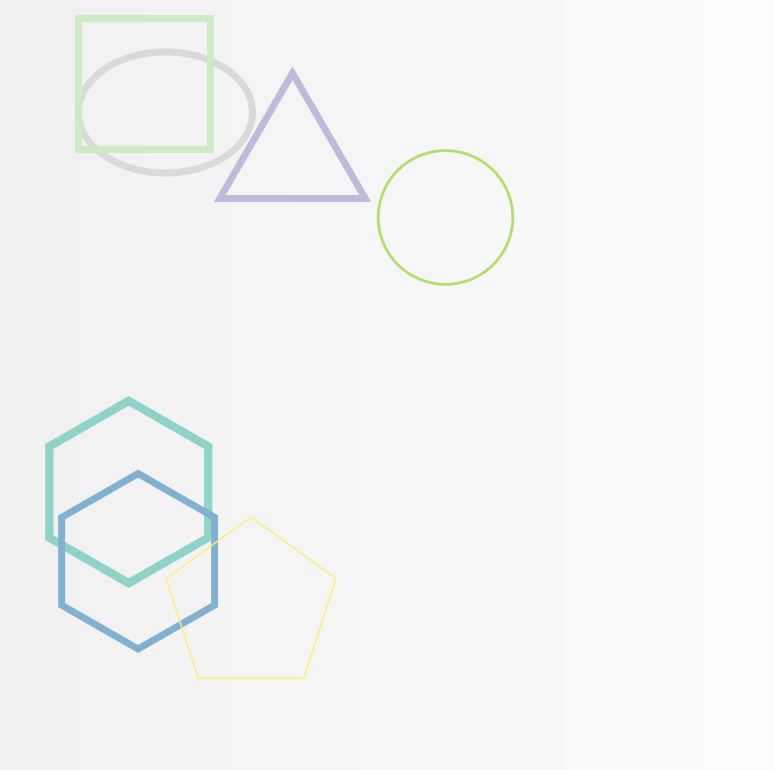[{"shape": "hexagon", "thickness": 3, "radius": 0.59, "center": [0.166, 0.361]}, {"shape": "triangle", "thickness": 2.5, "radius": 0.54, "center": [0.377, 0.796]}, {"shape": "hexagon", "thickness": 2.5, "radius": 0.57, "center": [0.178, 0.271]}, {"shape": "circle", "thickness": 1, "radius": 0.43, "center": [0.575, 0.718]}, {"shape": "oval", "thickness": 2.5, "radius": 0.56, "center": [0.213, 0.854]}, {"shape": "square", "thickness": 2.5, "radius": 0.42, "center": [0.185, 0.892]}, {"shape": "pentagon", "thickness": 0.5, "radius": 0.58, "center": [0.324, 0.213]}]